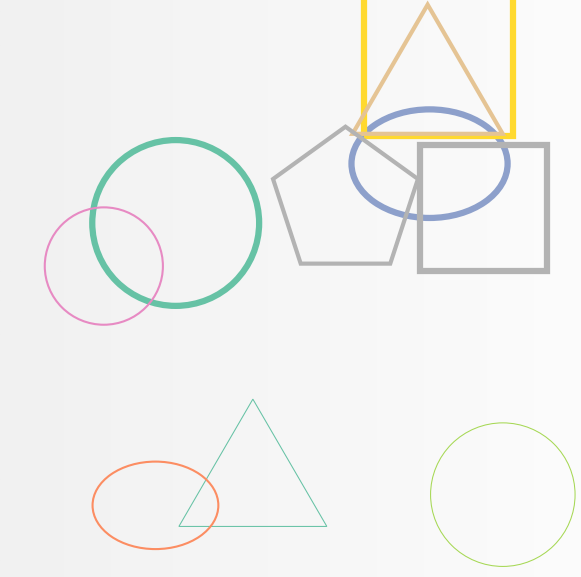[{"shape": "circle", "thickness": 3, "radius": 0.72, "center": [0.302, 0.613]}, {"shape": "triangle", "thickness": 0.5, "radius": 0.73, "center": [0.435, 0.161]}, {"shape": "oval", "thickness": 1, "radius": 0.54, "center": [0.267, 0.124]}, {"shape": "oval", "thickness": 3, "radius": 0.67, "center": [0.739, 0.716]}, {"shape": "circle", "thickness": 1, "radius": 0.51, "center": [0.179, 0.538]}, {"shape": "circle", "thickness": 0.5, "radius": 0.62, "center": [0.865, 0.143]}, {"shape": "square", "thickness": 3, "radius": 0.64, "center": [0.754, 0.893]}, {"shape": "triangle", "thickness": 2, "radius": 0.75, "center": [0.736, 0.842]}, {"shape": "square", "thickness": 3, "radius": 0.55, "center": [0.831, 0.639]}, {"shape": "pentagon", "thickness": 2, "radius": 0.66, "center": [0.594, 0.649]}]